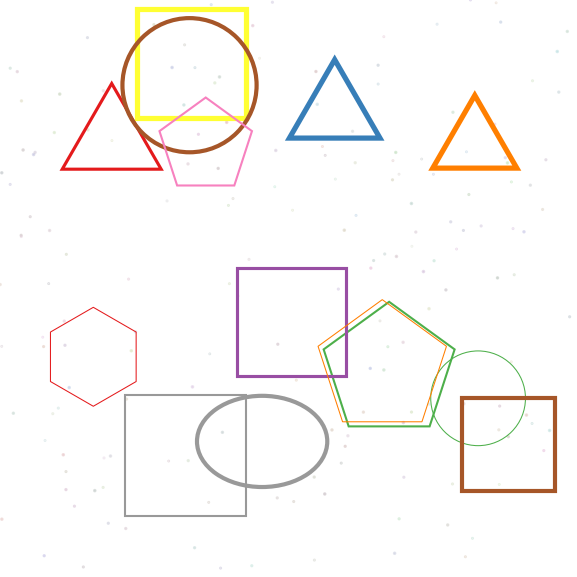[{"shape": "triangle", "thickness": 1.5, "radius": 0.49, "center": [0.193, 0.756]}, {"shape": "hexagon", "thickness": 0.5, "radius": 0.43, "center": [0.162, 0.381]}, {"shape": "triangle", "thickness": 2.5, "radius": 0.45, "center": [0.58, 0.805]}, {"shape": "pentagon", "thickness": 1, "radius": 0.6, "center": [0.674, 0.357]}, {"shape": "circle", "thickness": 0.5, "radius": 0.41, "center": [0.828, 0.309]}, {"shape": "square", "thickness": 1.5, "radius": 0.47, "center": [0.505, 0.441]}, {"shape": "pentagon", "thickness": 0.5, "radius": 0.58, "center": [0.662, 0.363]}, {"shape": "triangle", "thickness": 2.5, "radius": 0.42, "center": [0.822, 0.75]}, {"shape": "square", "thickness": 2.5, "radius": 0.47, "center": [0.332, 0.889]}, {"shape": "circle", "thickness": 2, "radius": 0.58, "center": [0.328, 0.852]}, {"shape": "square", "thickness": 2, "radius": 0.4, "center": [0.881, 0.23]}, {"shape": "pentagon", "thickness": 1, "radius": 0.42, "center": [0.356, 0.746]}, {"shape": "oval", "thickness": 2, "radius": 0.56, "center": [0.454, 0.235]}, {"shape": "square", "thickness": 1, "radius": 0.52, "center": [0.321, 0.211]}]